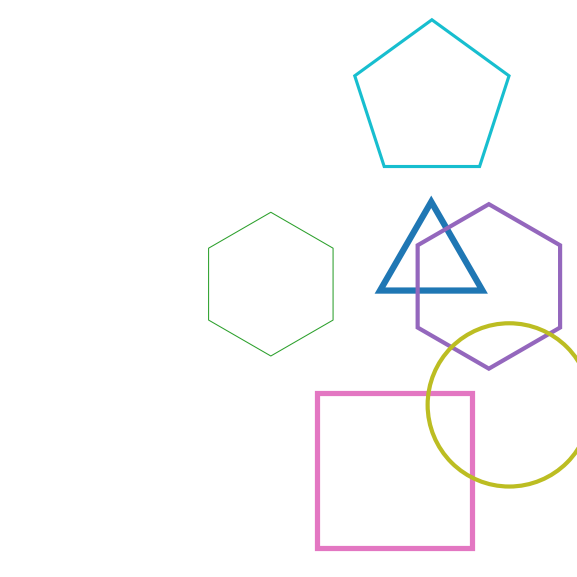[{"shape": "triangle", "thickness": 3, "radius": 0.51, "center": [0.747, 0.547]}, {"shape": "hexagon", "thickness": 0.5, "radius": 0.62, "center": [0.469, 0.507]}, {"shape": "hexagon", "thickness": 2, "radius": 0.71, "center": [0.847, 0.503]}, {"shape": "square", "thickness": 2.5, "radius": 0.67, "center": [0.683, 0.184]}, {"shape": "circle", "thickness": 2, "radius": 0.71, "center": [0.882, 0.298]}, {"shape": "pentagon", "thickness": 1.5, "radius": 0.7, "center": [0.748, 0.824]}]